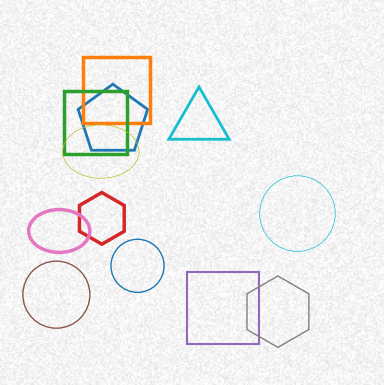[{"shape": "pentagon", "thickness": 2, "radius": 0.47, "center": [0.293, 0.687]}, {"shape": "circle", "thickness": 1, "radius": 0.34, "center": [0.357, 0.31]}, {"shape": "square", "thickness": 2.5, "radius": 0.43, "center": [0.303, 0.766]}, {"shape": "square", "thickness": 2.5, "radius": 0.41, "center": [0.247, 0.681]}, {"shape": "hexagon", "thickness": 2.5, "radius": 0.34, "center": [0.265, 0.433]}, {"shape": "square", "thickness": 1.5, "radius": 0.47, "center": [0.579, 0.2]}, {"shape": "circle", "thickness": 1, "radius": 0.44, "center": [0.146, 0.235]}, {"shape": "oval", "thickness": 2.5, "radius": 0.4, "center": [0.154, 0.4]}, {"shape": "hexagon", "thickness": 1, "radius": 0.46, "center": [0.722, 0.19]}, {"shape": "oval", "thickness": 0.5, "radius": 0.5, "center": [0.262, 0.606]}, {"shape": "circle", "thickness": 0.5, "radius": 0.49, "center": [0.773, 0.445]}, {"shape": "triangle", "thickness": 2, "radius": 0.45, "center": [0.517, 0.684]}]